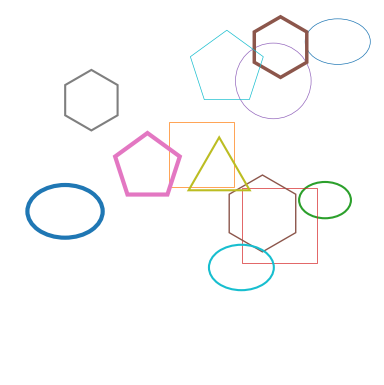[{"shape": "oval", "thickness": 3, "radius": 0.49, "center": [0.169, 0.451]}, {"shape": "oval", "thickness": 0.5, "radius": 0.42, "center": [0.877, 0.892]}, {"shape": "square", "thickness": 0.5, "radius": 0.42, "center": [0.523, 0.598]}, {"shape": "oval", "thickness": 1.5, "radius": 0.34, "center": [0.844, 0.48]}, {"shape": "square", "thickness": 0.5, "radius": 0.49, "center": [0.726, 0.415]}, {"shape": "circle", "thickness": 0.5, "radius": 0.49, "center": [0.71, 0.79]}, {"shape": "hexagon", "thickness": 1, "radius": 0.5, "center": [0.682, 0.446]}, {"shape": "hexagon", "thickness": 2.5, "radius": 0.39, "center": [0.729, 0.878]}, {"shape": "pentagon", "thickness": 3, "radius": 0.44, "center": [0.383, 0.566]}, {"shape": "hexagon", "thickness": 1.5, "radius": 0.39, "center": [0.237, 0.74]}, {"shape": "triangle", "thickness": 1.5, "radius": 0.46, "center": [0.569, 0.552]}, {"shape": "pentagon", "thickness": 0.5, "radius": 0.5, "center": [0.589, 0.822]}, {"shape": "oval", "thickness": 1.5, "radius": 0.42, "center": [0.627, 0.305]}]